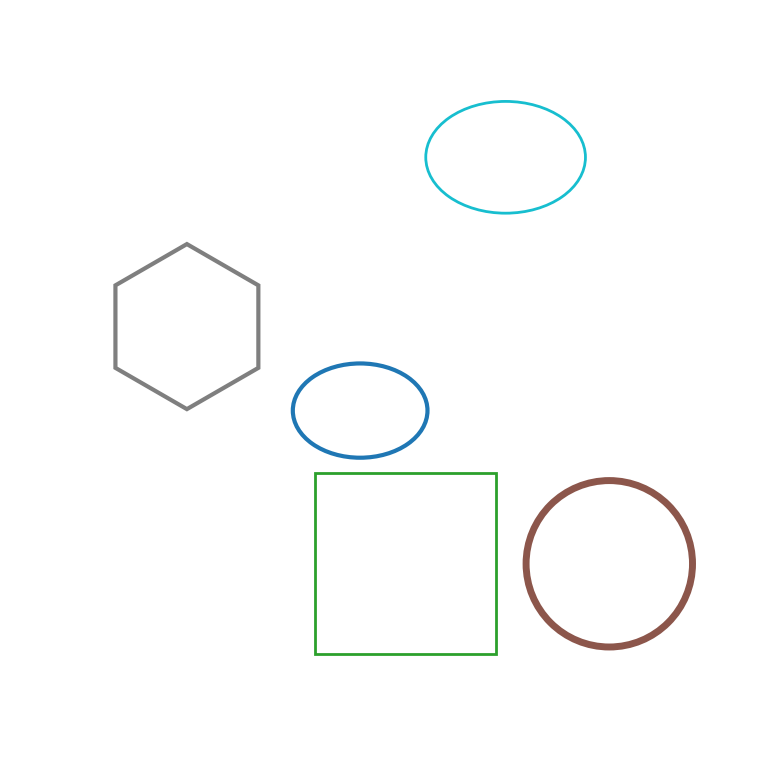[{"shape": "oval", "thickness": 1.5, "radius": 0.44, "center": [0.468, 0.467]}, {"shape": "square", "thickness": 1, "radius": 0.59, "center": [0.527, 0.268]}, {"shape": "circle", "thickness": 2.5, "radius": 0.54, "center": [0.791, 0.268]}, {"shape": "hexagon", "thickness": 1.5, "radius": 0.54, "center": [0.243, 0.576]}, {"shape": "oval", "thickness": 1, "radius": 0.52, "center": [0.657, 0.796]}]